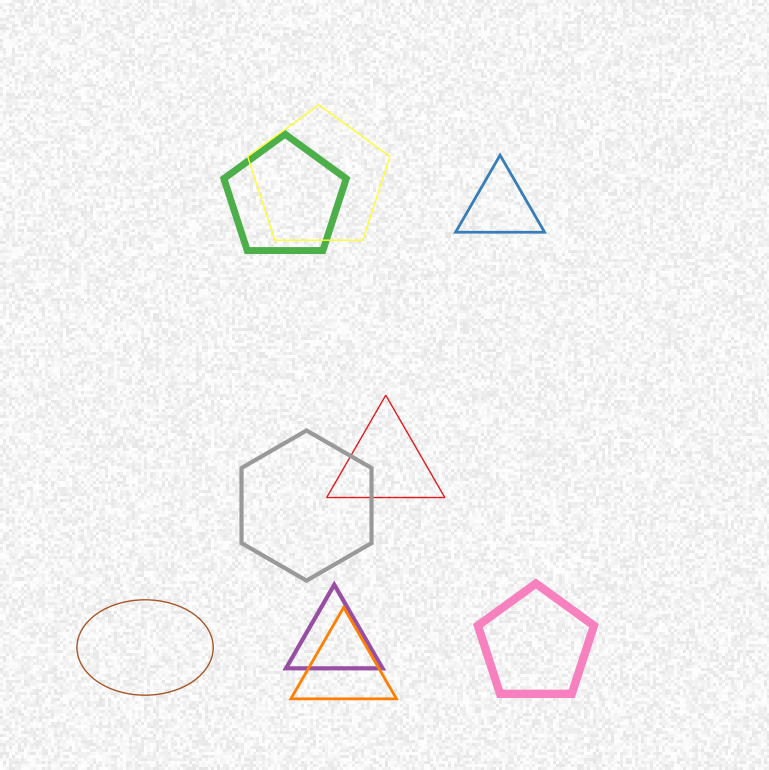[{"shape": "triangle", "thickness": 0.5, "radius": 0.44, "center": [0.501, 0.398]}, {"shape": "triangle", "thickness": 1, "radius": 0.33, "center": [0.649, 0.732]}, {"shape": "pentagon", "thickness": 2.5, "radius": 0.42, "center": [0.37, 0.742]}, {"shape": "triangle", "thickness": 1.5, "radius": 0.36, "center": [0.434, 0.168]}, {"shape": "triangle", "thickness": 1, "radius": 0.4, "center": [0.446, 0.132]}, {"shape": "pentagon", "thickness": 0.5, "radius": 0.49, "center": [0.414, 0.767]}, {"shape": "oval", "thickness": 0.5, "radius": 0.44, "center": [0.188, 0.159]}, {"shape": "pentagon", "thickness": 3, "radius": 0.4, "center": [0.696, 0.163]}, {"shape": "hexagon", "thickness": 1.5, "radius": 0.49, "center": [0.398, 0.343]}]